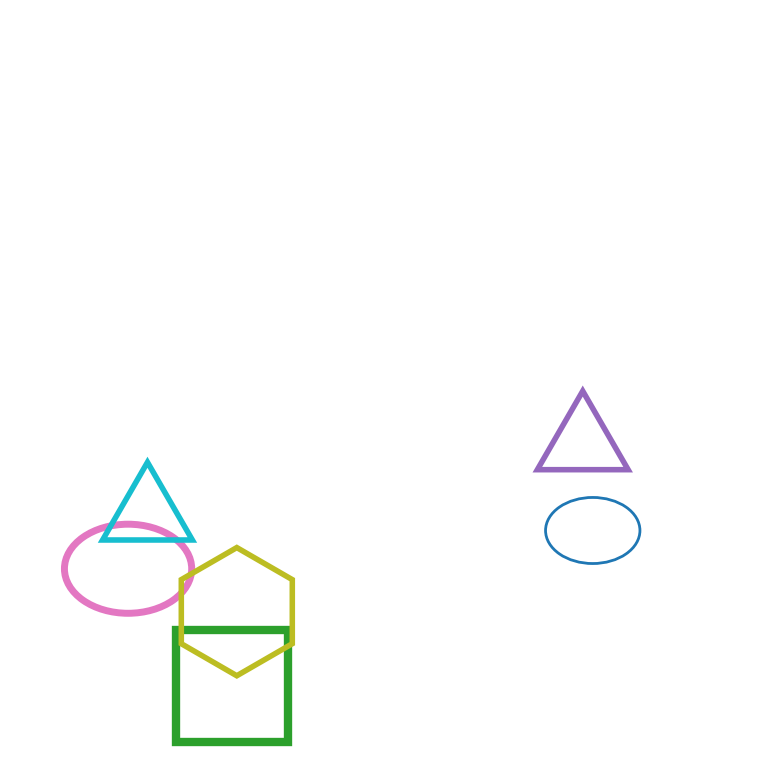[{"shape": "oval", "thickness": 1, "radius": 0.31, "center": [0.77, 0.311]}, {"shape": "square", "thickness": 3, "radius": 0.36, "center": [0.301, 0.109]}, {"shape": "triangle", "thickness": 2, "radius": 0.34, "center": [0.757, 0.424]}, {"shape": "oval", "thickness": 2.5, "radius": 0.41, "center": [0.166, 0.261]}, {"shape": "hexagon", "thickness": 2, "radius": 0.42, "center": [0.308, 0.206]}, {"shape": "triangle", "thickness": 2, "radius": 0.34, "center": [0.192, 0.332]}]